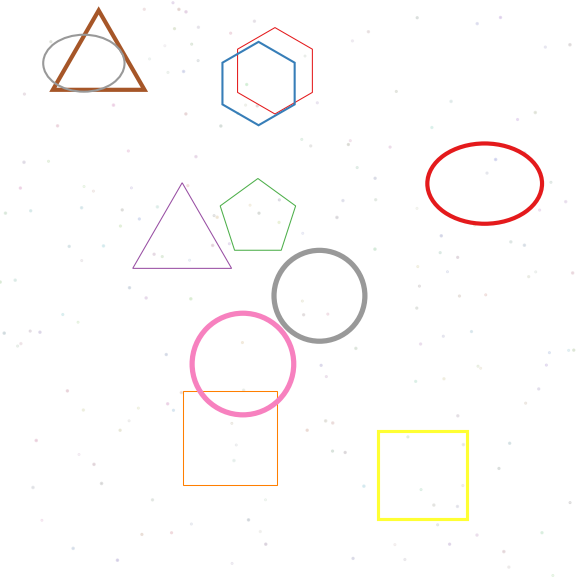[{"shape": "oval", "thickness": 2, "radius": 0.5, "center": [0.839, 0.681]}, {"shape": "hexagon", "thickness": 0.5, "radius": 0.37, "center": [0.476, 0.877]}, {"shape": "hexagon", "thickness": 1, "radius": 0.36, "center": [0.448, 0.854]}, {"shape": "pentagon", "thickness": 0.5, "radius": 0.34, "center": [0.447, 0.621]}, {"shape": "triangle", "thickness": 0.5, "radius": 0.49, "center": [0.315, 0.584]}, {"shape": "square", "thickness": 0.5, "radius": 0.41, "center": [0.398, 0.241]}, {"shape": "square", "thickness": 1.5, "radius": 0.38, "center": [0.731, 0.177]}, {"shape": "triangle", "thickness": 2, "radius": 0.46, "center": [0.171, 0.889]}, {"shape": "circle", "thickness": 2.5, "radius": 0.44, "center": [0.421, 0.369]}, {"shape": "oval", "thickness": 1, "radius": 0.35, "center": [0.145, 0.89]}, {"shape": "circle", "thickness": 2.5, "radius": 0.39, "center": [0.553, 0.487]}]